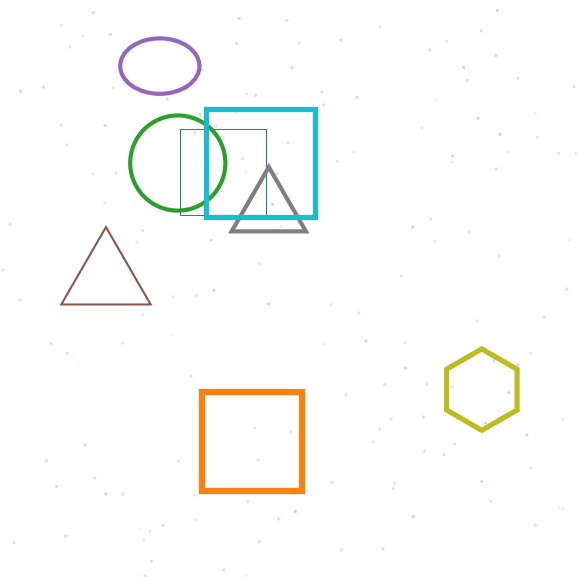[{"shape": "square", "thickness": 0.5, "radius": 0.37, "center": [0.386, 0.701]}, {"shape": "square", "thickness": 3, "radius": 0.43, "center": [0.437, 0.235]}, {"shape": "circle", "thickness": 2, "radius": 0.41, "center": [0.308, 0.717]}, {"shape": "oval", "thickness": 2, "radius": 0.34, "center": [0.277, 0.885]}, {"shape": "triangle", "thickness": 1, "radius": 0.45, "center": [0.183, 0.517]}, {"shape": "triangle", "thickness": 2, "radius": 0.37, "center": [0.465, 0.636]}, {"shape": "hexagon", "thickness": 2.5, "radius": 0.35, "center": [0.834, 0.324]}, {"shape": "square", "thickness": 2.5, "radius": 0.47, "center": [0.451, 0.717]}]